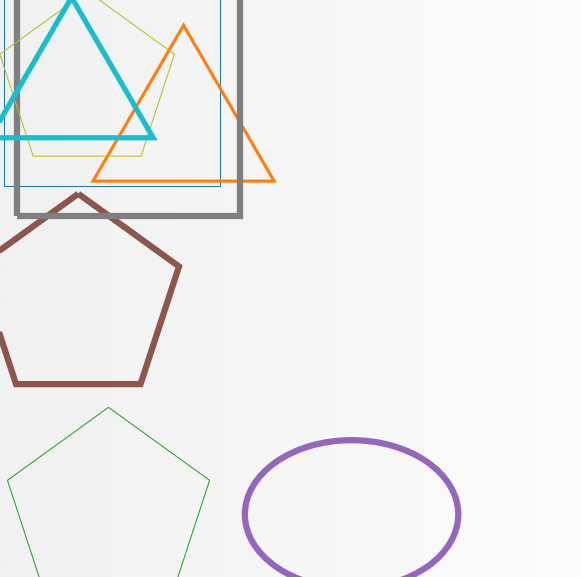[{"shape": "square", "thickness": 0.5, "radius": 0.93, "center": [0.192, 0.863]}, {"shape": "triangle", "thickness": 1.5, "radius": 0.9, "center": [0.316, 0.775]}, {"shape": "pentagon", "thickness": 0.5, "radius": 0.91, "center": [0.187, 0.111]}, {"shape": "oval", "thickness": 3, "radius": 0.92, "center": [0.605, 0.108]}, {"shape": "pentagon", "thickness": 3, "radius": 0.91, "center": [0.135, 0.481]}, {"shape": "square", "thickness": 3, "radius": 0.96, "center": [0.221, 0.817]}, {"shape": "pentagon", "thickness": 0.5, "radius": 0.79, "center": [0.15, 0.856]}, {"shape": "triangle", "thickness": 2.5, "radius": 0.81, "center": [0.123, 0.842]}]